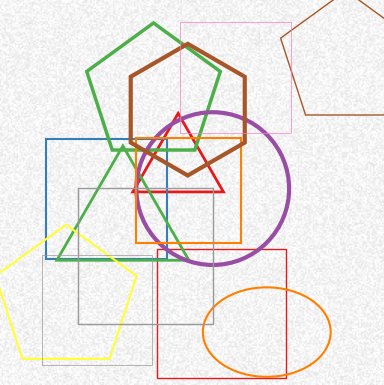[{"shape": "square", "thickness": 1, "radius": 0.84, "center": [0.576, 0.185]}, {"shape": "triangle", "thickness": 2, "radius": 0.68, "center": [0.463, 0.569]}, {"shape": "square", "thickness": 1.5, "radius": 0.78, "center": [0.276, 0.483]}, {"shape": "triangle", "thickness": 2, "radius": 0.99, "center": [0.319, 0.423]}, {"shape": "pentagon", "thickness": 2.5, "radius": 0.91, "center": [0.399, 0.758]}, {"shape": "circle", "thickness": 3, "radius": 0.99, "center": [0.553, 0.51]}, {"shape": "oval", "thickness": 1.5, "radius": 0.83, "center": [0.693, 0.137]}, {"shape": "square", "thickness": 1.5, "radius": 0.69, "center": [0.49, 0.506]}, {"shape": "pentagon", "thickness": 1.5, "radius": 0.96, "center": [0.172, 0.224]}, {"shape": "pentagon", "thickness": 1, "radius": 0.89, "center": [0.899, 0.846]}, {"shape": "hexagon", "thickness": 3, "radius": 0.85, "center": [0.488, 0.715]}, {"shape": "square", "thickness": 0.5, "radius": 0.72, "center": [0.611, 0.799]}, {"shape": "square", "thickness": 0.5, "radius": 0.71, "center": [0.253, 0.195]}, {"shape": "square", "thickness": 1, "radius": 0.88, "center": [0.378, 0.335]}]